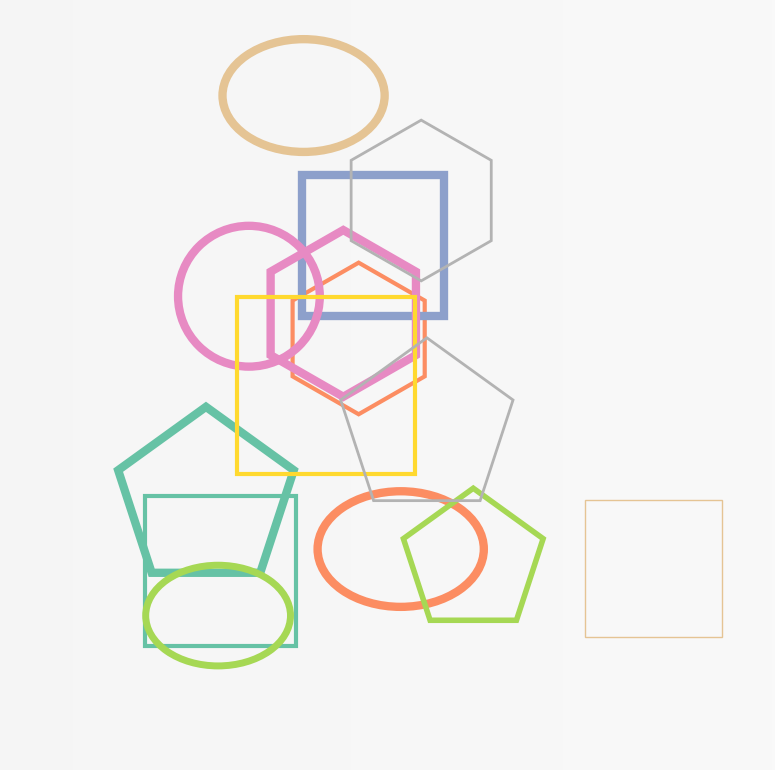[{"shape": "square", "thickness": 1.5, "radius": 0.49, "center": [0.285, 0.258]}, {"shape": "pentagon", "thickness": 3, "radius": 0.6, "center": [0.266, 0.353]}, {"shape": "hexagon", "thickness": 1.5, "radius": 0.49, "center": [0.463, 0.56]}, {"shape": "oval", "thickness": 3, "radius": 0.54, "center": [0.517, 0.287]}, {"shape": "square", "thickness": 3, "radius": 0.46, "center": [0.481, 0.681]}, {"shape": "hexagon", "thickness": 3, "radius": 0.54, "center": [0.443, 0.593]}, {"shape": "circle", "thickness": 3, "radius": 0.46, "center": [0.321, 0.615]}, {"shape": "oval", "thickness": 2.5, "radius": 0.47, "center": [0.281, 0.201]}, {"shape": "pentagon", "thickness": 2, "radius": 0.47, "center": [0.611, 0.271]}, {"shape": "square", "thickness": 1.5, "radius": 0.58, "center": [0.421, 0.499]}, {"shape": "oval", "thickness": 3, "radius": 0.52, "center": [0.392, 0.876]}, {"shape": "square", "thickness": 0.5, "radius": 0.44, "center": [0.843, 0.261]}, {"shape": "pentagon", "thickness": 1, "radius": 0.58, "center": [0.551, 0.444]}, {"shape": "hexagon", "thickness": 1, "radius": 0.52, "center": [0.543, 0.74]}]